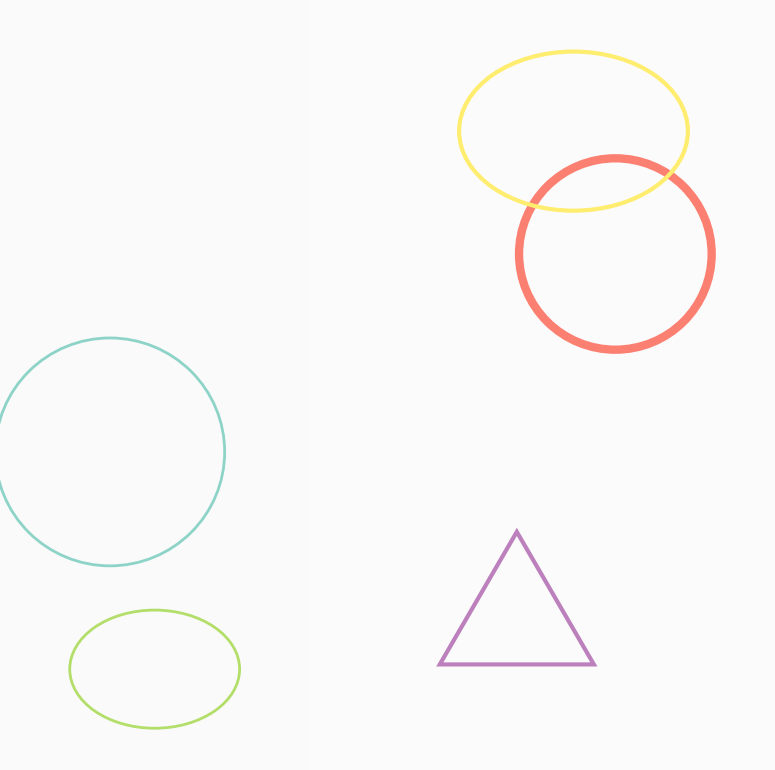[{"shape": "circle", "thickness": 1, "radius": 0.74, "center": [0.142, 0.413]}, {"shape": "circle", "thickness": 3, "radius": 0.62, "center": [0.794, 0.67]}, {"shape": "oval", "thickness": 1, "radius": 0.55, "center": [0.2, 0.131]}, {"shape": "triangle", "thickness": 1.5, "radius": 0.57, "center": [0.667, 0.195]}, {"shape": "oval", "thickness": 1.5, "radius": 0.74, "center": [0.74, 0.83]}]